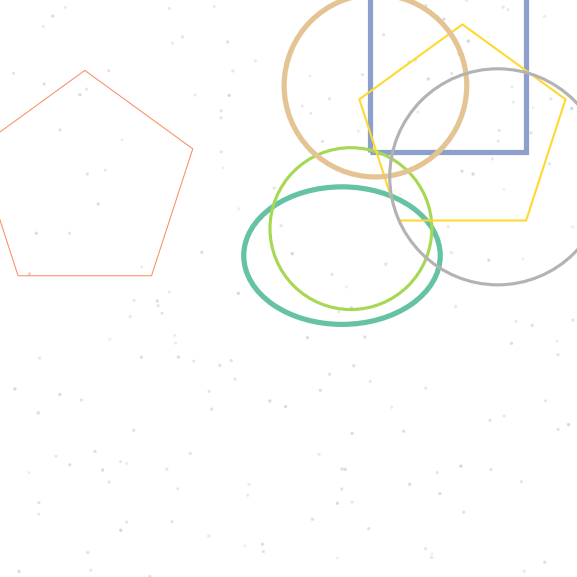[{"shape": "oval", "thickness": 2.5, "radius": 0.85, "center": [0.592, 0.557]}, {"shape": "pentagon", "thickness": 0.5, "radius": 0.98, "center": [0.147, 0.681]}, {"shape": "square", "thickness": 2.5, "radius": 0.68, "center": [0.775, 0.87]}, {"shape": "circle", "thickness": 1.5, "radius": 0.7, "center": [0.608, 0.603]}, {"shape": "pentagon", "thickness": 1, "radius": 0.94, "center": [0.801, 0.769]}, {"shape": "circle", "thickness": 2.5, "radius": 0.79, "center": [0.65, 0.851]}, {"shape": "circle", "thickness": 1.5, "radius": 0.94, "center": [0.862, 0.693]}]